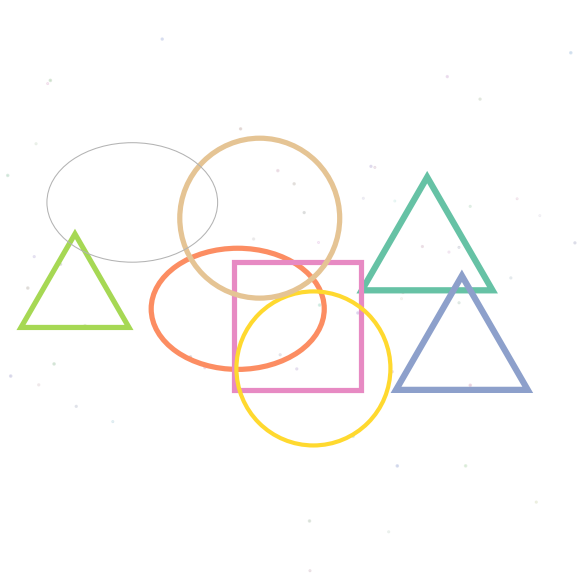[{"shape": "triangle", "thickness": 3, "radius": 0.65, "center": [0.74, 0.562]}, {"shape": "oval", "thickness": 2.5, "radius": 0.75, "center": [0.412, 0.464]}, {"shape": "triangle", "thickness": 3, "radius": 0.66, "center": [0.8, 0.39]}, {"shape": "square", "thickness": 2.5, "radius": 0.55, "center": [0.516, 0.434]}, {"shape": "triangle", "thickness": 2.5, "radius": 0.54, "center": [0.13, 0.486]}, {"shape": "circle", "thickness": 2, "radius": 0.67, "center": [0.543, 0.361]}, {"shape": "circle", "thickness": 2.5, "radius": 0.69, "center": [0.45, 0.621]}, {"shape": "oval", "thickness": 0.5, "radius": 0.74, "center": [0.229, 0.649]}]